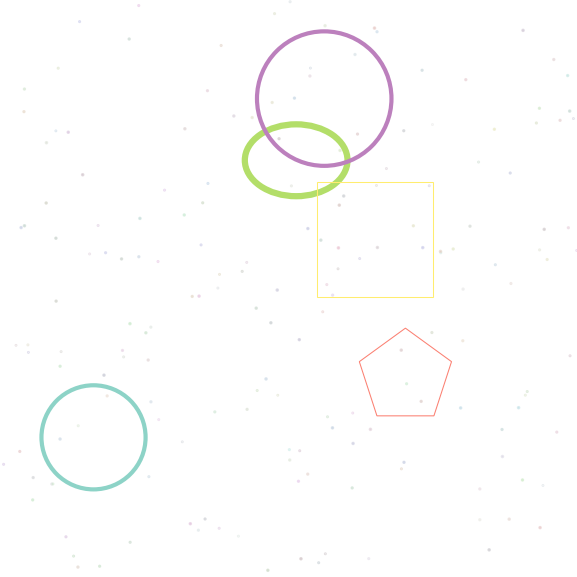[{"shape": "circle", "thickness": 2, "radius": 0.45, "center": [0.162, 0.242]}, {"shape": "pentagon", "thickness": 0.5, "radius": 0.42, "center": [0.702, 0.347]}, {"shape": "oval", "thickness": 3, "radius": 0.44, "center": [0.513, 0.722]}, {"shape": "circle", "thickness": 2, "radius": 0.58, "center": [0.561, 0.828]}, {"shape": "square", "thickness": 0.5, "radius": 0.5, "center": [0.649, 0.584]}]